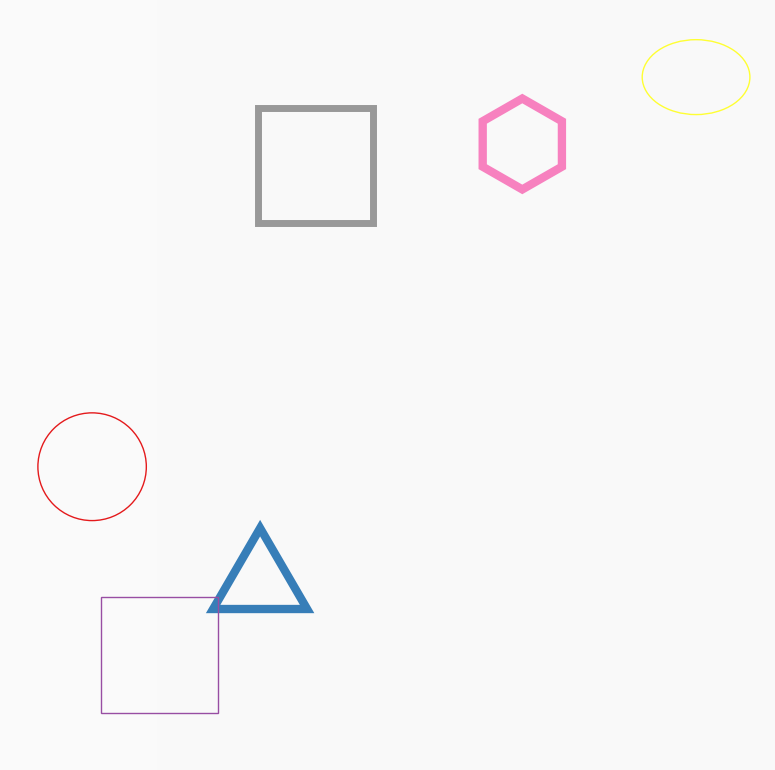[{"shape": "circle", "thickness": 0.5, "radius": 0.35, "center": [0.119, 0.394]}, {"shape": "triangle", "thickness": 3, "radius": 0.35, "center": [0.336, 0.244]}, {"shape": "square", "thickness": 0.5, "radius": 0.38, "center": [0.205, 0.15]}, {"shape": "oval", "thickness": 0.5, "radius": 0.35, "center": [0.898, 0.9]}, {"shape": "hexagon", "thickness": 3, "radius": 0.3, "center": [0.674, 0.813]}, {"shape": "square", "thickness": 2.5, "radius": 0.37, "center": [0.407, 0.785]}]